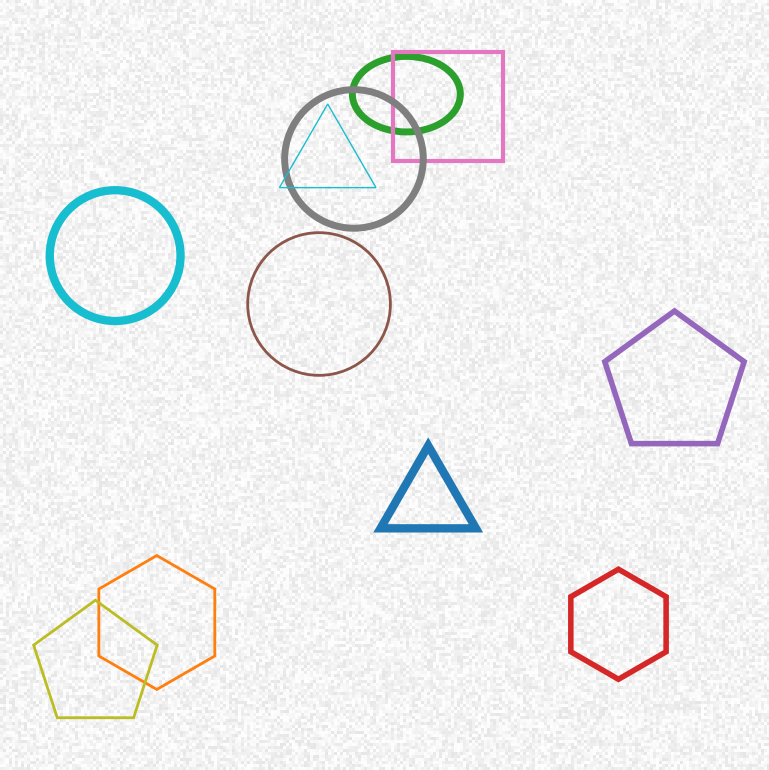[{"shape": "triangle", "thickness": 3, "radius": 0.36, "center": [0.556, 0.35]}, {"shape": "hexagon", "thickness": 1, "radius": 0.43, "center": [0.204, 0.192]}, {"shape": "oval", "thickness": 2.5, "radius": 0.35, "center": [0.528, 0.878]}, {"shape": "hexagon", "thickness": 2, "radius": 0.36, "center": [0.803, 0.189]}, {"shape": "pentagon", "thickness": 2, "radius": 0.48, "center": [0.876, 0.501]}, {"shape": "circle", "thickness": 1, "radius": 0.46, "center": [0.414, 0.605]}, {"shape": "square", "thickness": 1.5, "radius": 0.35, "center": [0.582, 0.861]}, {"shape": "circle", "thickness": 2.5, "radius": 0.45, "center": [0.46, 0.794]}, {"shape": "pentagon", "thickness": 1, "radius": 0.42, "center": [0.124, 0.136]}, {"shape": "triangle", "thickness": 0.5, "radius": 0.36, "center": [0.426, 0.793]}, {"shape": "circle", "thickness": 3, "radius": 0.42, "center": [0.15, 0.668]}]